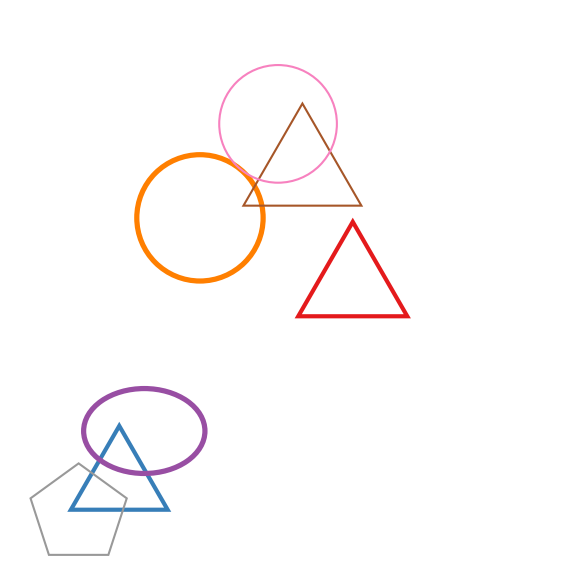[{"shape": "triangle", "thickness": 2, "radius": 0.55, "center": [0.611, 0.506]}, {"shape": "triangle", "thickness": 2, "radius": 0.48, "center": [0.207, 0.165]}, {"shape": "oval", "thickness": 2.5, "radius": 0.53, "center": [0.25, 0.253]}, {"shape": "circle", "thickness": 2.5, "radius": 0.55, "center": [0.346, 0.622]}, {"shape": "triangle", "thickness": 1, "radius": 0.59, "center": [0.524, 0.702]}, {"shape": "circle", "thickness": 1, "radius": 0.51, "center": [0.481, 0.785]}, {"shape": "pentagon", "thickness": 1, "radius": 0.44, "center": [0.136, 0.109]}]